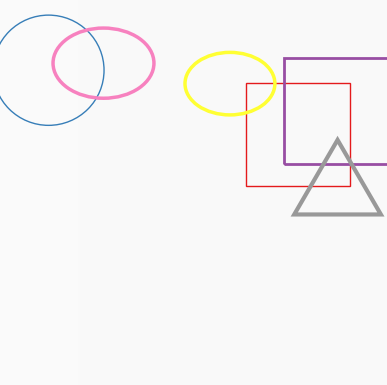[{"shape": "square", "thickness": 1, "radius": 0.67, "center": [0.769, 0.651]}, {"shape": "circle", "thickness": 1, "radius": 0.72, "center": [0.125, 0.818]}, {"shape": "square", "thickness": 2, "radius": 0.68, "center": [0.871, 0.712]}, {"shape": "oval", "thickness": 2.5, "radius": 0.58, "center": [0.593, 0.783]}, {"shape": "oval", "thickness": 2.5, "radius": 0.65, "center": [0.267, 0.836]}, {"shape": "triangle", "thickness": 3, "radius": 0.65, "center": [0.871, 0.507]}]